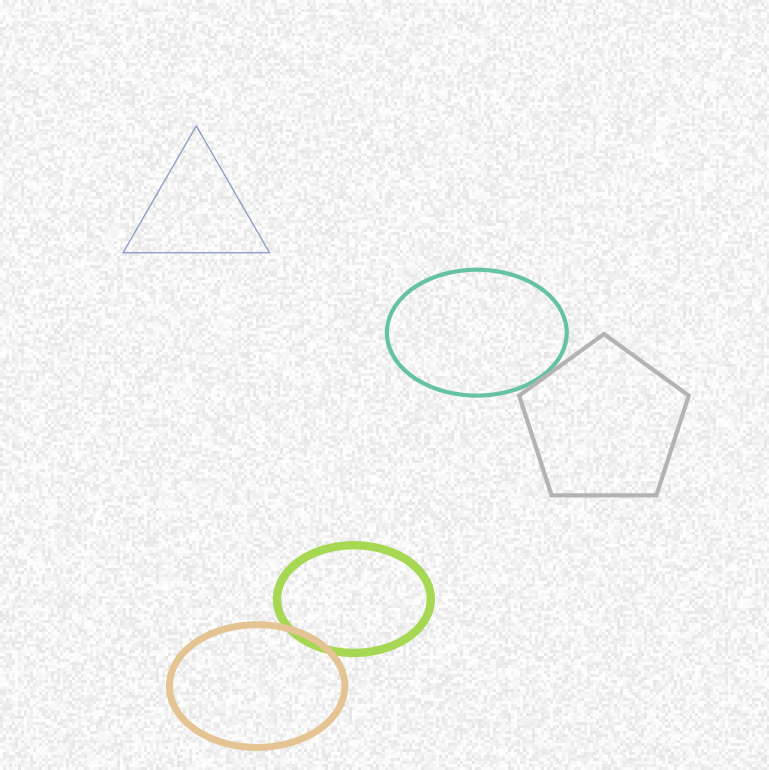[{"shape": "oval", "thickness": 1.5, "radius": 0.58, "center": [0.619, 0.568]}, {"shape": "triangle", "thickness": 0.5, "radius": 0.55, "center": [0.255, 0.727]}, {"shape": "oval", "thickness": 3, "radius": 0.5, "center": [0.46, 0.222]}, {"shape": "oval", "thickness": 2.5, "radius": 0.57, "center": [0.334, 0.109]}, {"shape": "pentagon", "thickness": 1.5, "radius": 0.58, "center": [0.784, 0.45]}]